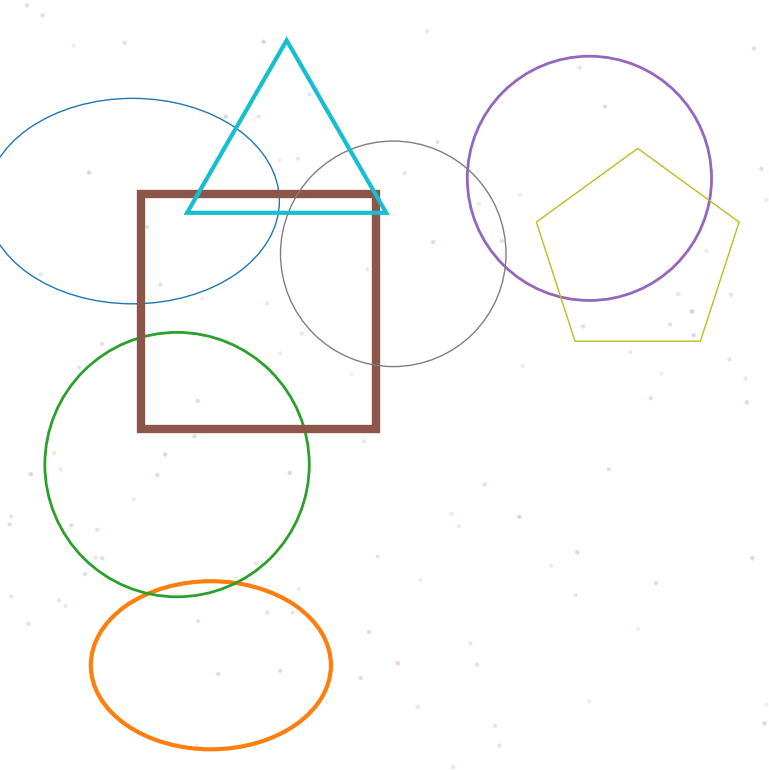[{"shape": "oval", "thickness": 0.5, "radius": 0.95, "center": [0.172, 0.739]}, {"shape": "oval", "thickness": 1.5, "radius": 0.78, "center": [0.274, 0.136]}, {"shape": "circle", "thickness": 1, "radius": 0.86, "center": [0.23, 0.397]}, {"shape": "circle", "thickness": 1, "radius": 0.79, "center": [0.765, 0.768]}, {"shape": "square", "thickness": 3, "radius": 0.76, "center": [0.336, 0.596]}, {"shape": "circle", "thickness": 0.5, "radius": 0.73, "center": [0.511, 0.67]}, {"shape": "pentagon", "thickness": 0.5, "radius": 0.69, "center": [0.828, 0.669]}, {"shape": "triangle", "thickness": 1.5, "radius": 0.75, "center": [0.372, 0.798]}]